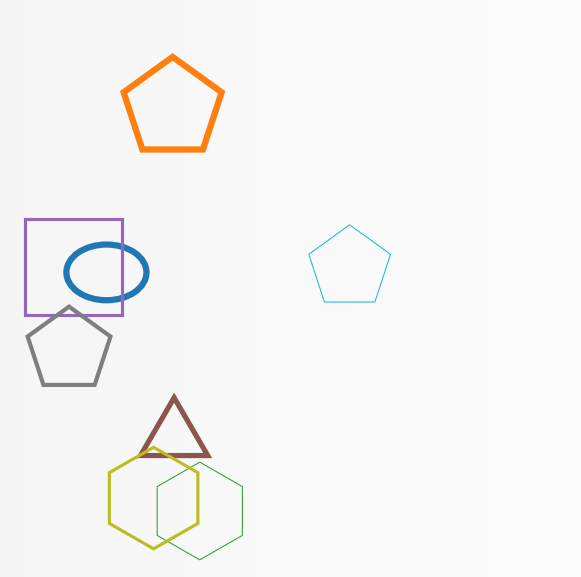[{"shape": "oval", "thickness": 3, "radius": 0.34, "center": [0.183, 0.527]}, {"shape": "pentagon", "thickness": 3, "radius": 0.44, "center": [0.297, 0.812]}, {"shape": "hexagon", "thickness": 0.5, "radius": 0.42, "center": [0.344, 0.114]}, {"shape": "square", "thickness": 1.5, "radius": 0.42, "center": [0.126, 0.537]}, {"shape": "triangle", "thickness": 2.5, "radius": 0.33, "center": [0.3, 0.244]}, {"shape": "pentagon", "thickness": 2, "radius": 0.37, "center": [0.119, 0.393]}, {"shape": "hexagon", "thickness": 1.5, "radius": 0.44, "center": [0.264, 0.137]}, {"shape": "pentagon", "thickness": 0.5, "radius": 0.37, "center": [0.602, 0.536]}]